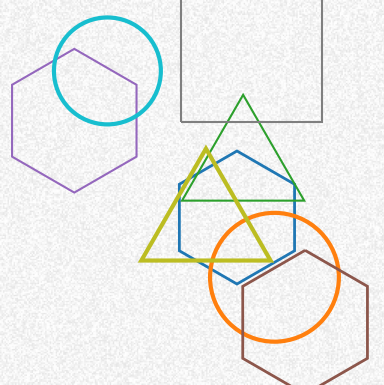[{"shape": "hexagon", "thickness": 2, "radius": 0.86, "center": [0.615, 0.435]}, {"shape": "circle", "thickness": 3, "radius": 0.84, "center": [0.713, 0.28]}, {"shape": "triangle", "thickness": 1.5, "radius": 0.92, "center": [0.631, 0.57]}, {"shape": "hexagon", "thickness": 1.5, "radius": 0.93, "center": [0.193, 0.686]}, {"shape": "hexagon", "thickness": 2, "radius": 0.93, "center": [0.792, 0.163]}, {"shape": "square", "thickness": 1.5, "radius": 0.91, "center": [0.653, 0.865]}, {"shape": "triangle", "thickness": 3, "radius": 0.97, "center": [0.535, 0.42]}, {"shape": "circle", "thickness": 3, "radius": 0.69, "center": [0.279, 0.816]}]